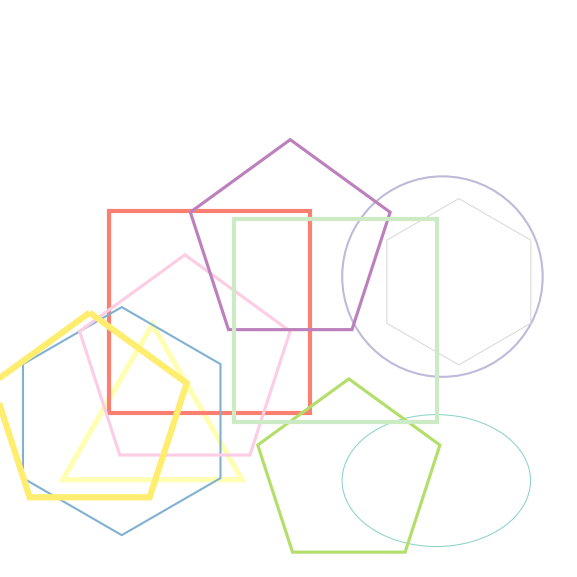[{"shape": "oval", "thickness": 0.5, "radius": 0.82, "center": [0.756, 0.167]}, {"shape": "triangle", "thickness": 2.5, "radius": 0.9, "center": [0.264, 0.258]}, {"shape": "circle", "thickness": 1, "radius": 0.87, "center": [0.766, 0.52]}, {"shape": "square", "thickness": 2, "radius": 0.87, "center": [0.363, 0.459]}, {"shape": "hexagon", "thickness": 1, "radius": 0.99, "center": [0.211, 0.27]}, {"shape": "pentagon", "thickness": 1.5, "radius": 0.83, "center": [0.604, 0.177]}, {"shape": "pentagon", "thickness": 1.5, "radius": 0.96, "center": [0.32, 0.366]}, {"shape": "hexagon", "thickness": 0.5, "radius": 0.72, "center": [0.795, 0.511]}, {"shape": "pentagon", "thickness": 1.5, "radius": 0.91, "center": [0.503, 0.575]}, {"shape": "square", "thickness": 2, "radius": 0.88, "center": [0.582, 0.444]}, {"shape": "pentagon", "thickness": 3, "radius": 0.88, "center": [0.155, 0.281]}]